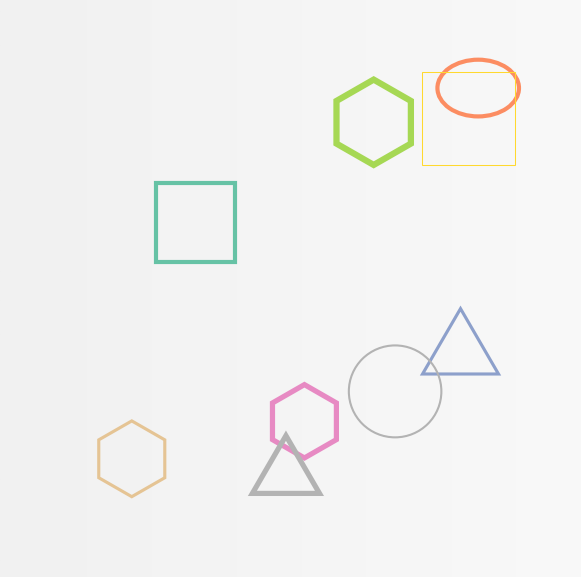[{"shape": "square", "thickness": 2, "radius": 0.34, "center": [0.336, 0.614]}, {"shape": "oval", "thickness": 2, "radius": 0.35, "center": [0.823, 0.847]}, {"shape": "triangle", "thickness": 1.5, "radius": 0.38, "center": [0.792, 0.389]}, {"shape": "hexagon", "thickness": 2.5, "radius": 0.32, "center": [0.524, 0.27]}, {"shape": "hexagon", "thickness": 3, "radius": 0.37, "center": [0.643, 0.787]}, {"shape": "square", "thickness": 0.5, "radius": 0.4, "center": [0.805, 0.794]}, {"shape": "hexagon", "thickness": 1.5, "radius": 0.33, "center": [0.227, 0.205]}, {"shape": "circle", "thickness": 1, "radius": 0.4, "center": [0.68, 0.321]}, {"shape": "triangle", "thickness": 2.5, "radius": 0.33, "center": [0.492, 0.178]}]